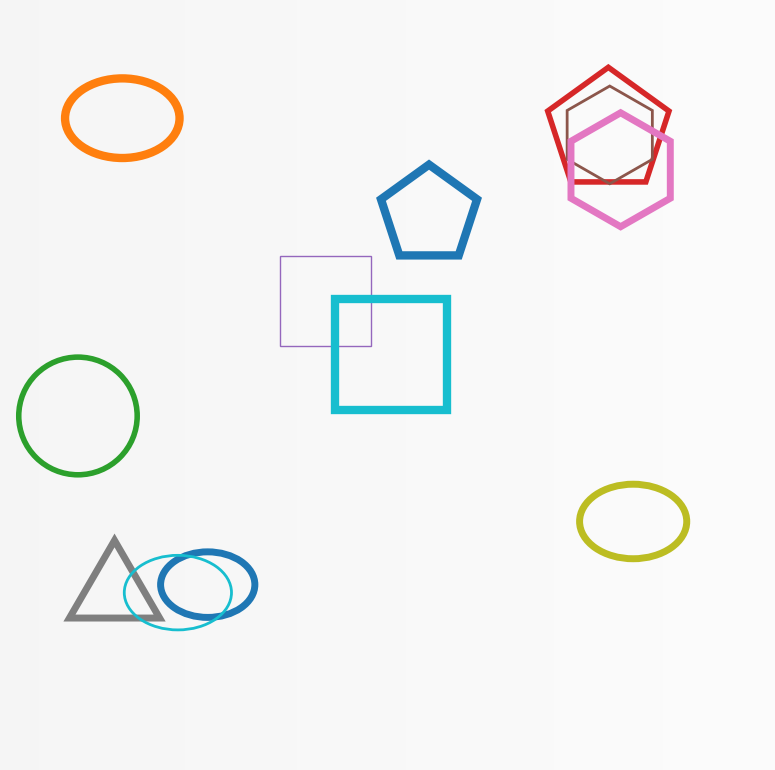[{"shape": "oval", "thickness": 2.5, "radius": 0.3, "center": [0.268, 0.241]}, {"shape": "pentagon", "thickness": 3, "radius": 0.33, "center": [0.554, 0.721]}, {"shape": "oval", "thickness": 3, "radius": 0.37, "center": [0.158, 0.846]}, {"shape": "circle", "thickness": 2, "radius": 0.38, "center": [0.101, 0.46]}, {"shape": "pentagon", "thickness": 2, "radius": 0.41, "center": [0.785, 0.83]}, {"shape": "square", "thickness": 0.5, "radius": 0.29, "center": [0.42, 0.609]}, {"shape": "hexagon", "thickness": 1, "radius": 0.32, "center": [0.787, 0.825]}, {"shape": "hexagon", "thickness": 2.5, "radius": 0.37, "center": [0.801, 0.78]}, {"shape": "triangle", "thickness": 2.5, "radius": 0.34, "center": [0.148, 0.231]}, {"shape": "oval", "thickness": 2.5, "radius": 0.35, "center": [0.817, 0.323]}, {"shape": "oval", "thickness": 1, "radius": 0.35, "center": [0.23, 0.23]}, {"shape": "square", "thickness": 3, "radius": 0.36, "center": [0.504, 0.54]}]